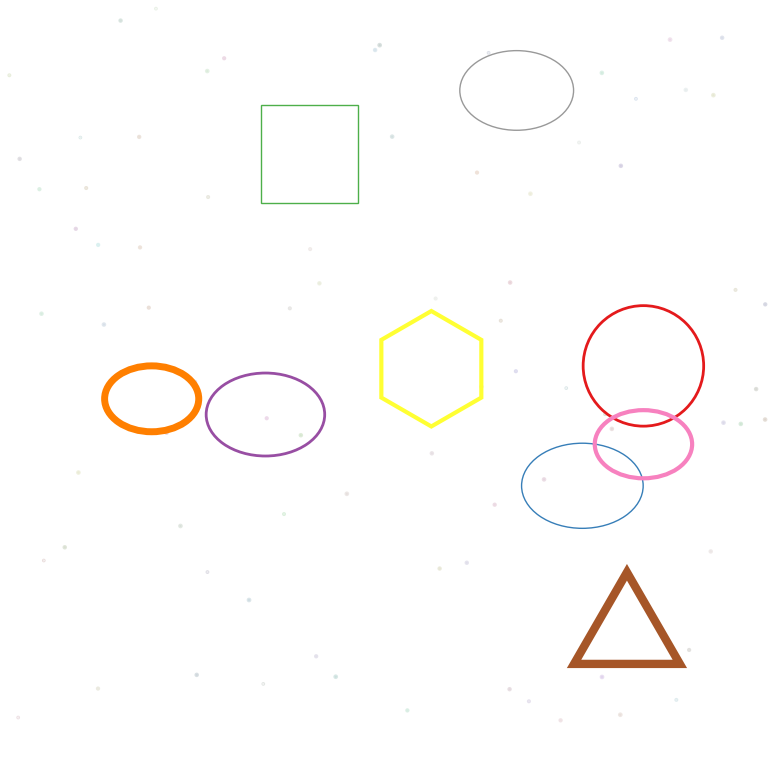[{"shape": "circle", "thickness": 1, "radius": 0.39, "center": [0.836, 0.525]}, {"shape": "oval", "thickness": 0.5, "radius": 0.39, "center": [0.756, 0.369]}, {"shape": "square", "thickness": 0.5, "radius": 0.32, "center": [0.402, 0.8]}, {"shape": "oval", "thickness": 1, "radius": 0.38, "center": [0.345, 0.462]}, {"shape": "oval", "thickness": 2.5, "radius": 0.31, "center": [0.197, 0.482]}, {"shape": "hexagon", "thickness": 1.5, "radius": 0.37, "center": [0.56, 0.521]}, {"shape": "triangle", "thickness": 3, "radius": 0.4, "center": [0.814, 0.177]}, {"shape": "oval", "thickness": 1.5, "radius": 0.32, "center": [0.836, 0.423]}, {"shape": "oval", "thickness": 0.5, "radius": 0.37, "center": [0.671, 0.883]}]